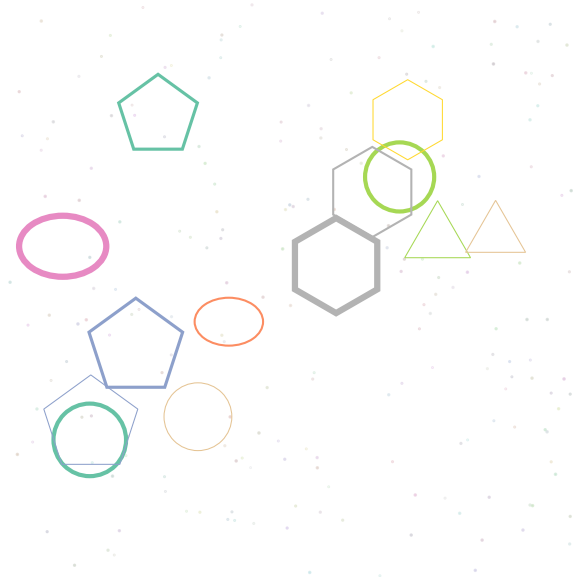[{"shape": "circle", "thickness": 2, "radius": 0.31, "center": [0.155, 0.237]}, {"shape": "pentagon", "thickness": 1.5, "radius": 0.36, "center": [0.274, 0.799]}, {"shape": "oval", "thickness": 1, "radius": 0.3, "center": [0.396, 0.442]}, {"shape": "pentagon", "thickness": 1.5, "radius": 0.43, "center": [0.235, 0.398]}, {"shape": "pentagon", "thickness": 0.5, "radius": 0.43, "center": [0.157, 0.264]}, {"shape": "oval", "thickness": 3, "radius": 0.38, "center": [0.109, 0.573]}, {"shape": "triangle", "thickness": 0.5, "radius": 0.33, "center": [0.758, 0.586]}, {"shape": "circle", "thickness": 2, "radius": 0.3, "center": [0.692, 0.693]}, {"shape": "hexagon", "thickness": 0.5, "radius": 0.35, "center": [0.706, 0.792]}, {"shape": "triangle", "thickness": 0.5, "radius": 0.3, "center": [0.858, 0.592]}, {"shape": "circle", "thickness": 0.5, "radius": 0.29, "center": [0.343, 0.278]}, {"shape": "hexagon", "thickness": 1, "radius": 0.39, "center": [0.645, 0.667]}, {"shape": "hexagon", "thickness": 3, "radius": 0.41, "center": [0.582, 0.539]}]